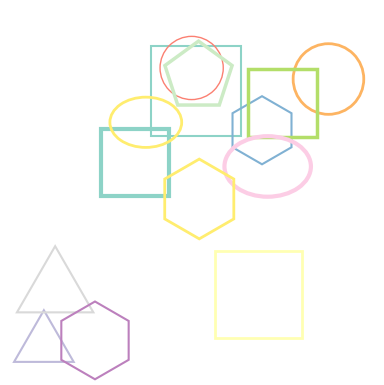[{"shape": "square", "thickness": 3, "radius": 0.44, "center": [0.35, 0.577]}, {"shape": "square", "thickness": 1.5, "radius": 0.59, "center": [0.508, 0.763]}, {"shape": "square", "thickness": 2, "radius": 0.56, "center": [0.67, 0.236]}, {"shape": "triangle", "thickness": 1.5, "radius": 0.45, "center": [0.114, 0.105]}, {"shape": "circle", "thickness": 1, "radius": 0.41, "center": [0.498, 0.823]}, {"shape": "hexagon", "thickness": 1.5, "radius": 0.44, "center": [0.681, 0.662]}, {"shape": "circle", "thickness": 2, "radius": 0.46, "center": [0.853, 0.795]}, {"shape": "square", "thickness": 2.5, "radius": 0.44, "center": [0.734, 0.732]}, {"shape": "oval", "thickness": 3, "radius": 0.56, "center": [0.695, 0.568]}, {"shape": "triangle", "thickness": 1.5, "radius": 0.57, "center": [0.143, 0.246]}, {"shape": "hexagon", "thickness": 1.5, "radius": 0.51, "center": [0.247, 0.116]}, {"shape": "pentagon", "thickness": 2.5, "radius": 0.46, "center": [0.516, 0.801]}, {"shape": "hexagon", "thickness": 2, "radius": 0.52, "center": [0.518, 0.483]}, {"shape": "oval", "thickness": 2, "radius": 0.47, "center": [0.379, 0.682]}]